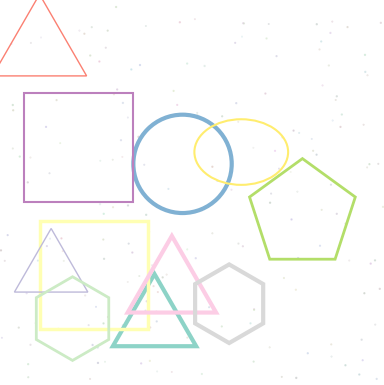[{"shape": "triangle", "thickness": 3, "radius": 0.62, "center": [0.401, 0.163]}, {"shape": "square", "thickness": 2.5, "radius": 0.7, "center": [0.245, 0.287]}, {"shape": "triangle", "thickness": 1, "radius": 0.55, "center": [0.133, 0.296]}, {"shape": "triangle", "thickness": 1, "radius": 0.71, "center": [0.103, 0.873]}, {"shape": "circle", "thickness": 3, "radius": 0.64, "center": [0.474, 0.574]}, {"shape": "pentagon", "thickness": 2, "radius": 0.72, "center": [0.785, 0.444]}, {"shape": "triangle", "thickness": 3, "radius": 0.66, "center": [0.446, 0.255]}, {"shape": "hexagon", "thickness": 3, "radius": 0.51, "center": [0.595, 0.211]}, {"shape": "square", "thickness": 1.5, "radius": 0.71, "center": [0.203, 0.617]}, {"shape": "hexagon", "thickness": 2, "radius": 0.54, "center": [0.188, 0.172]}, {"shape": "oval", "thickness": 1.5, "radius": 0.61, "center": [0.627, 0.605]}]